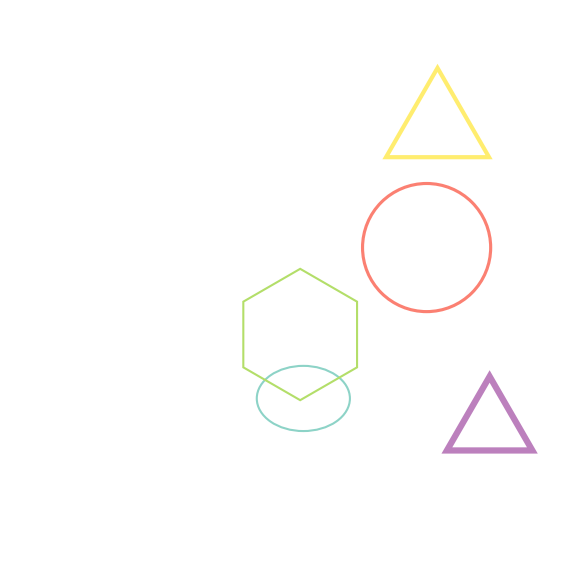[{"shape": "oval", "thickness": 1, "radius": 0.4, "center": [0.525, 0.309]}, {"shape": "circle", "thickness": 1.5, "radius": 0.55, "center": [0.739, 0.57]}, {"shape": "hexagon", "thickness": 1, "radius": 0.57, "center": [0.52, 0.42]}, {"shape": "triangle", "thickness": 3, "radius": 0.43, "center": [0.848, 0.262]}, {"shape": "triangle", "thickness": 2, "radius": 0.52, "center": [0.758, 0.778]}]